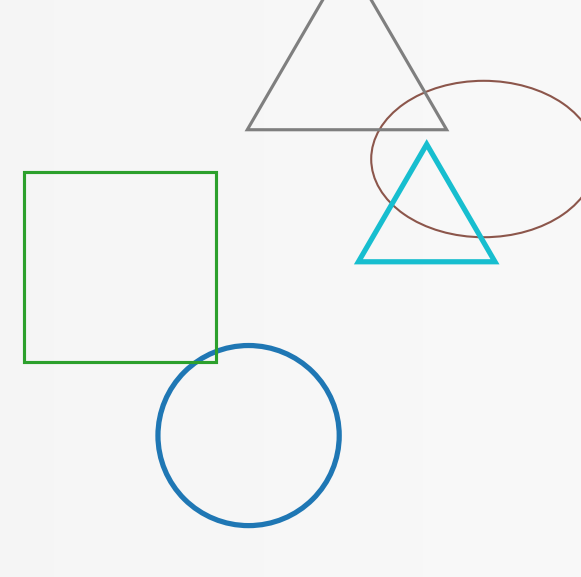[{"shape": "circle", "thickness": 2.5, "radius": 0.78, "center": [0.428, 0.245]}, {"shape": "square", "thickness": 1.5, "radius": 0.82, "center": [0.207, 0.536]}, {"shape": "oval", "thickness": 1, "radius": 0.97, "center": [0.832, 0.724]}, {"shape": "triangle", "thickness": 1.5, "radius": 0.99, "center": [0.597, 0.873]}, {"shape": "triangle", "thickness": 2.5, "radius": 0.68, "center": [0.734, 0.614]}]